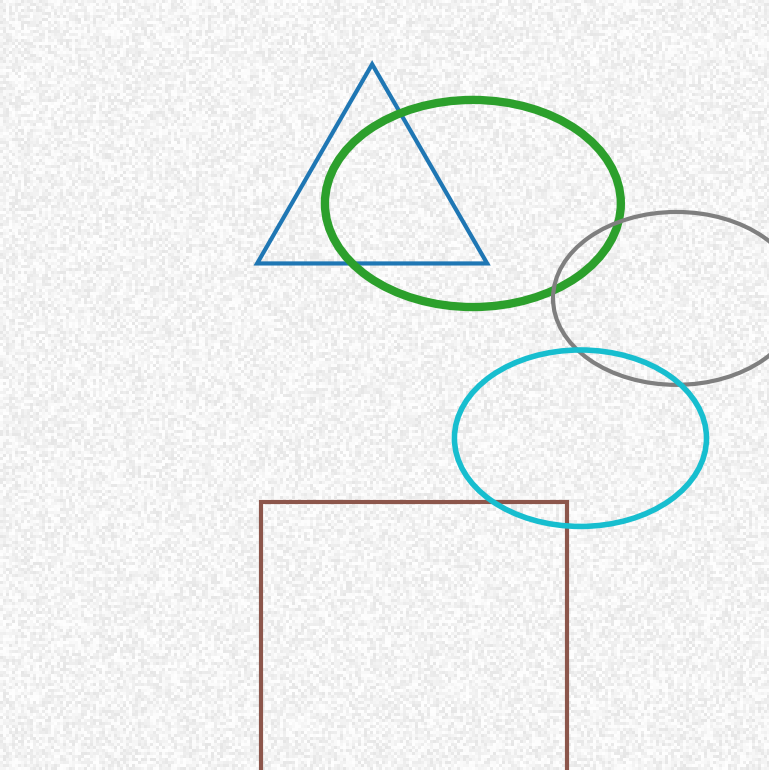[{"shape": "triangle", "thickness": 1.5, "radius": 0.86, "center": [0.483, 0.744]}, {"shape": "oval", "thickness": 3, "radius": 0.96, "center": [0.614, 0.736]}, {"shape": "square", "thickness": 1.5, "radius": 0.99, "center": [0.537, 0.15]}, {"shape": "oval", "thickness": 1.5, "radius": 0.8, "center": [0.879, 0.612]}, {"shape": "oval", "thickness": 2, "radius": 0.82, "center": [0.754, 0.431]}]